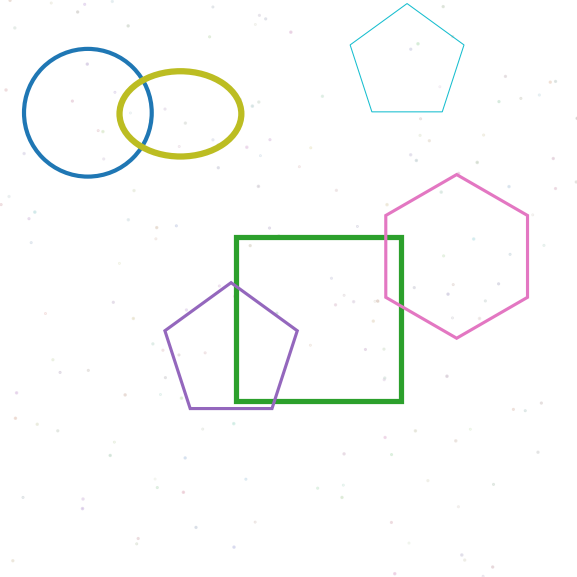[{"shape": "circle", "thickness": 2, "radius": 0.55, "center": [0.152, 0.804]}, {"shape": "square", "thickness": 2.5, "radius": 0.71, "center": [0.552, 0.447]}, {"shape": "pentagon", "thickness": 1.5, "radius": 0.6, "center": [0.4, 0.389]}, {"shape": "hexagon", "thickness": 1.5, "radius": 0.71, "center": [0.791, 0.555]}, {"shape": "oval", "thickness": 3, "radius": 0.53, "center": [0.312, 0.802]}, {"shape": "pentagon", "thickness": 0.5, "radius": 0.52, "center": [0.705, 0.889]}]